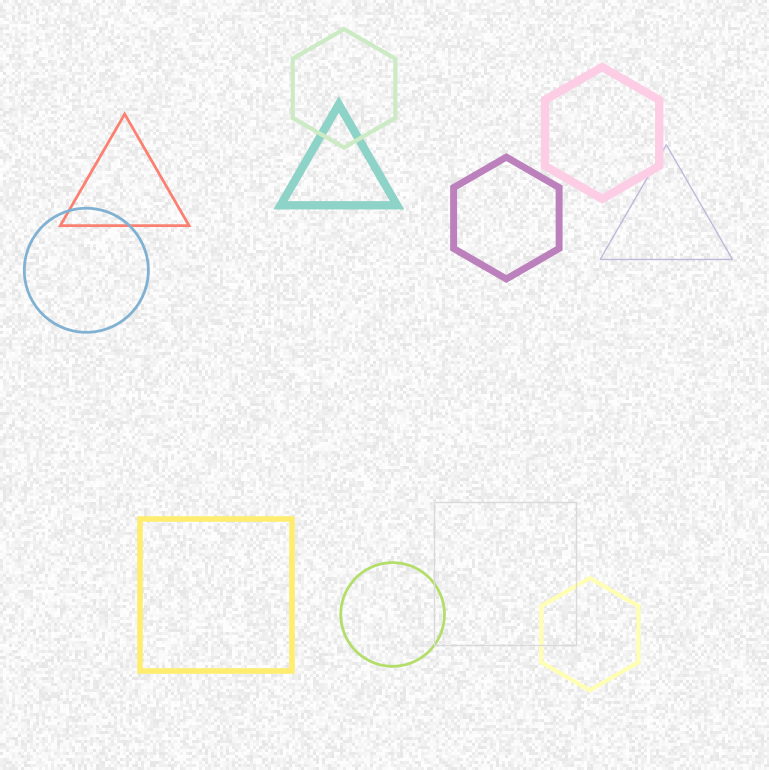[{"shape": "triangle", "thickness": 3, "radius": 0.44, "center": [0.44, 0.777]}, {"shape": "hexagon", "thickness": 1.5, "radius": 0.36, "center": [0.766, 0.176]}, {"shape": "triangle", "thickness": 0.5, "radius": 0.5, "center": [0.865, 0.713]}, {"shape": "triangle", "thickness": 1, "radius": 0.48, "center": [0.162, 0.755]}, {"shape": "circle", "thickness": 1, "radius": 0.4, "center": [0.112, 0.649]}, {"shape": "circle", "thickness": 1, "radius": 0.34, "center": [0.51, 0.202]}, {"shape": "hexagon", "thickness": 3, "radius": 0.43, "center": [0.782, 0.827]}, {"shape": "square", "thickness": 0.5, "radius": 0.46, "center": [0.656, 0.255]}, {"shape": "hexagon", "thickness": 2.5, "radius": 0.4, "center": [0.658, 0.717]}, {"shape": "hexagon", "thickness": 1.5, "radius": 0.38, "center": [0.447, 0.885]}, {"shape": "square", "thickness": 2, "radius": 0.49, "center": [0.28, 0.227]}]